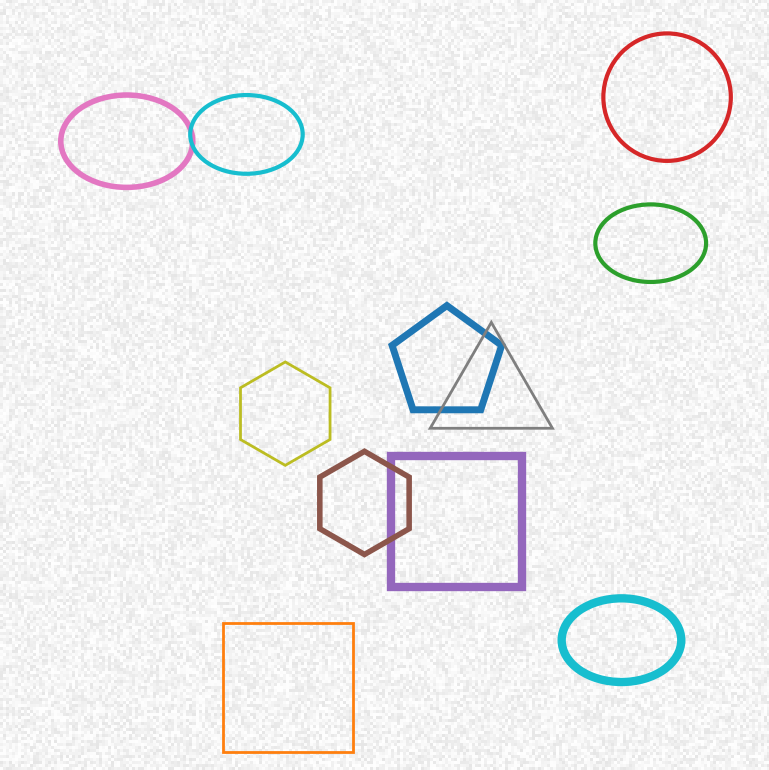[{"shape": "pentagon", "thickness": 2.5, "radius": 0.37, "center": [0.58, 0.528]}, {"shape": "square", "thickness": 1, "radius": 0.42, "center": [0.374, 0.107]}, {"shape": "oval", "thickness": 1.5, "radius": 0.36, "center": [0.845, 0.684]}, {"shape": "circle", "thickness": 1.5, "radius": 0.41, "center": [0.866, 0.874]}, {"shape": "square", "thickness": 3, "radius": 0.43, "center": [0.593, 0.323]}, {"shape": "hexagon", "thickness": 2, "radius": 0.33, "center": [0.473, 0.347]}, {"shape": "oval", "thickness": 2, "radius": 0.43, "center": [0.165, 0.817]}, {"shape": "triangle", "thickness": 1, "radius": 0.46, "center": [0.638, 0.49]}, {"shape": "hexagon", "thickness": 1, "radius": 0.34, "center": [0.37, 0.463]}, {"shape": "oval", "thickness": 1.5, "radius": 0.37, "center": [0.32, 0.825]}, {"shape": "oval", "thickness": 3, "radius": 0.39, "center": [0.807, 0.169]}]